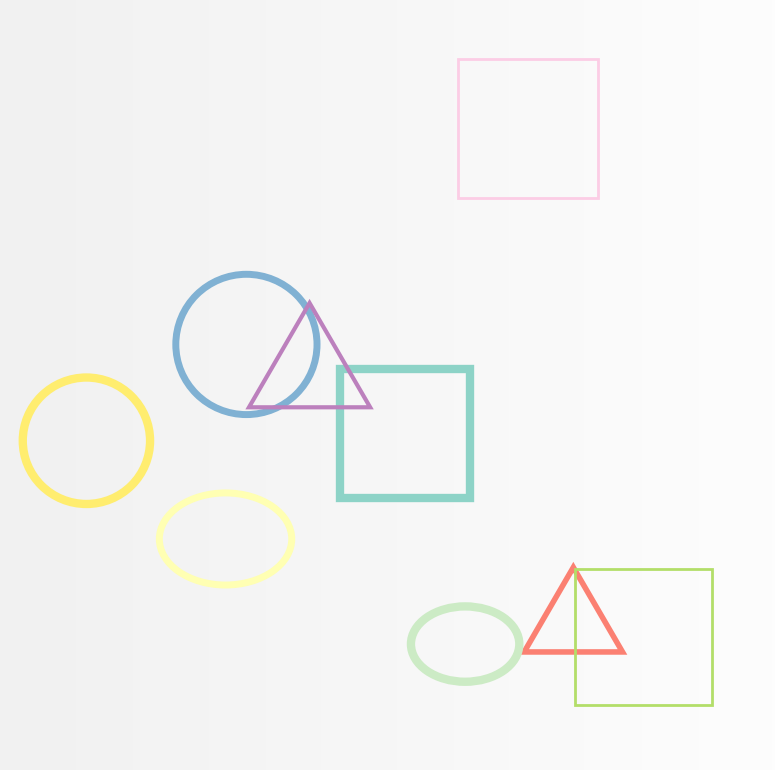[{"shape": "square", "thickness": 3, "radius": 0.42, "center": [0.523, 0.437]}, {"shape": "oval", "thickness": 2.5, "radius": 0.43, "center": [0.291, 0.3]}, {"shape": "triangle", "thickness": 2, "radius": 0.37, "center": [0.74, 0.19]}, {"shape": "circle", "thickness": 2.5, "radius": 0.46, "center": [0.318, 0.553]}, {"shape": "square", "thickness": 1, "radius": 0.44, "center": [0.831, 0.173]}, {"shape": "square", "thickness": 1, "radius": 0.45, "center": [0.682, 0.834]}, {"shape": "triangle", "thickness": 1.5, "radius": 0.45, "center": [0.399, 0.516]}, {"shape": "oval", "thickness": 3, "radius": 0.35, "center": [0.6, 0.164]}, {"shape": "circle", "thickness": 3, "radius": 0.41, "center": [0.112, 0.428]}]